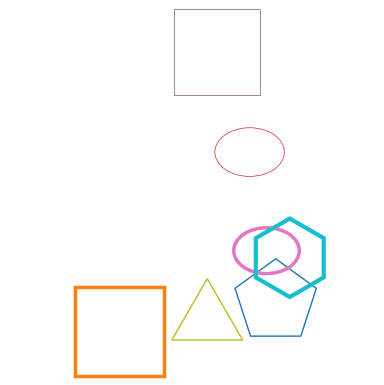[{"shape": "pentagon", "thickness": 1, "radius": 0.56, "center": [0.716, 0.217]}, {"shape": "square", "thickness": 2.5, "radius": 0.58, "center": [0.31, 0.139]}, {"shape": "oval", "thickness": 0.5, "radius": 0.45, "center": [0.648, 0.605]}, {"shape": "square", "thickness": 0.5, "radius": 0.56, "center": [0.563, 0.866]}, {"shape": "oval", "thickness": 2.5, "radius": 0.43, "center": [0.692, 0.349]}, {"shape": "triangle", "thickness": 1, "radius": 0.53, "center": [0.538, 0.17]}, {"shape": "hexagon", "thickness": 3, "radius": 0.51, "center": [0.753, 0.33]}]